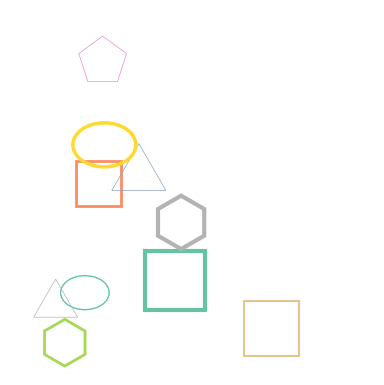[{"shape": "oval", "thickness": 1, "radius": 0.32, "center": [0.221, 0.24]}, {"shape": "square", "thickness": 3, "radius": 0.39, "center": [0.454, 0.271]}, {"shape": "square", "thickness": 2, "radius": 0.29, "center": [0.257, 0.523]}, {"shape": "triangle", "thickness": 0.5, "radius": 0.41, "center": [0.361, 0.546]}, {"shape": "pentagon", "thickness": 0.5, "radius": 0.33, "center": [0.267, 0.841]}, {"shape": "hexagon", "thickness": 2, "radius": 0.3, "center": [0.168, 0.11]}, {"shape": "oval", "thickness": 2.5, "radius": 0.41, "center": [0.271, 0.624]}, {"shape": "square", "thickness": 1.5, "radius": 0.36, "center": [0.705, 0.147]}, {"shape": "triangle", "thickness": 0.5, "radius": 0.33, "center": [0.145, 0.209]}, {"shape": "hexagon", "thickness": 3, "radius": 0.35, "center": [0.47, 0.422]}]